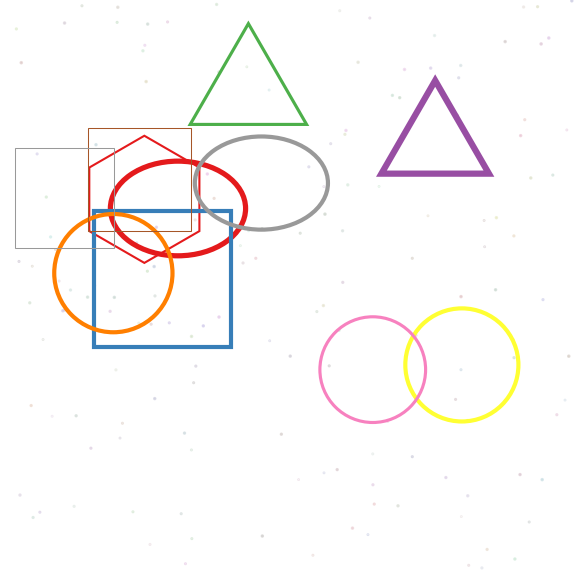[{"shape": "oval", "thickness": 2.5, "radius": 0.59, "center": [0.308, 0.638]}, {"shape": "hexagon", "thickness": 1, "radius": 0.55, "center": [0.25, 0.654]}, {"shape": "square", "thickness": 2, "radius": 0.59, "center": [0.281, 0.516]}, {"shape": "triangle", "thickness": 1.5, "radius": 0.58, "center": [0.43, 0.842]}, {"shape": "triangle", "thickness": 3, "radius": 0.54, "center": [0.754, 0.752]}, {"shape": "circle", "thickness": 2, "radius": 0.51, "center": [0.196, 0.526]}, {"shape": "circle", "thickness": 2, "radius": 0.49, "center": [0.8, 0.367]}, {"shape": "square", "thickness": 0.5, "radius": 0.44, "center": [0.241, 0.689]}, {"shape": "circle", "thickness": 1.5, "radius": 0.46, "center": [0.645, 0.359]}, {"shape": "square", "thickness": 0.5, "radius": 0.43, "center": [0.112, 0.656]}, {"shape": "oval", "thickness": 2, "radius": 0.58, "center": [0.453, 0.682]}]